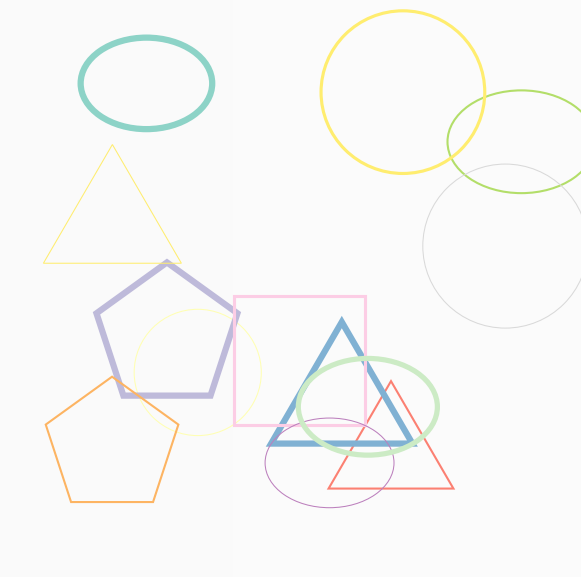[{"shape": "oval", "thickness": 3, "radius": 0.57, "center": [0.252, 0.855]}, {"shape": "circle", "thickness": 0.5, "radius": 0.55, "center": [0.34, 0.354]}, {"shape": "pentagon", "thickness": 3, "radius": 0.64, "center": [0.287, 0.417]}, {"shape": "triangle", "thickness": 1, "radius": 0.62, "center": [0.673, 0.215]}, {"shape": "triangle", "thickness": 3, "radius": 0.7, "center": [0.588, 0.301]}, {"shape": "pentagon", "thickness": 1, "radius": 0.6, "center": [0.193, 0.227]}, {"shape": "oval", "thickness": 1, "radius": 0.64, "center": [0.897, 0.754]}, {"shape": "square", "thickness": 1.5, "radius": 0.56, "center": [0.515, 0.375]}, {"shape": "circle", "thickness": 0.5, "radius": 0.71, "center": [0.869, 0.573]}, {"shape": "oval", "thickness": 0.5, "radius": 0.55, "center": [0.567, 0.198]}, {"shape": "oval", "thickness": 2.5, "radius": 0.6, "center": [0.633, 0.295]}, {"shape": "circle", "thickness": 1.5, "radius": 0.7, "center": [0.693, 0.84]}, {"shape": "triangle", "thickness": 0.5, "radius": 0.69, "center": [0.193, 0.612]}]